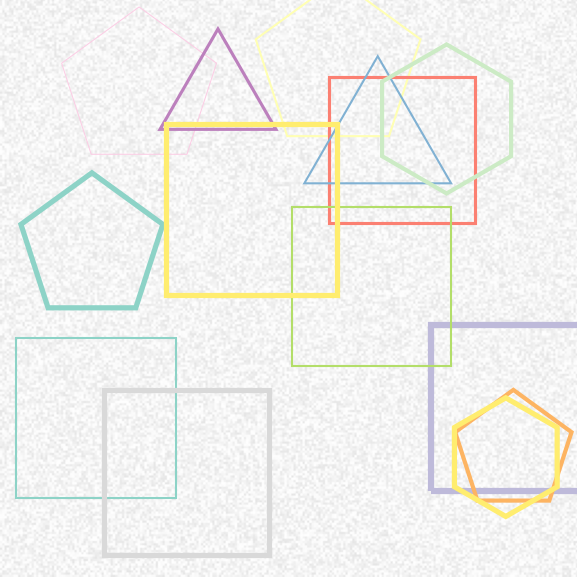[{"shape": "square", "thickness": 1, "radius": 0.69, "center": [0.166, 0.276]}, {"shape": "pentagon", "thickness": 2.5, "radius": 0.65, "center": [0.159, 0.571]}, {"shape": "pentagon", "thickness": 1, "radius": 0.75, "center": [0.586, 0.885]}, {"shape": "square", "thickness": 3, "radius": 0.72, "center": [0.891, 0.292]}, {"shape": "square", "thickness": 1.5, "radius": 0.63, "center": [0.696, 0.739]}, {"shape": "triangle", "thickness": 1, "radius": 0.73, "center": [0.654, 0.755]}, {"shape": "pentagon", "thickness": 2, "radius": 0.53, "center": [0.889, 0.218]}, {"shape": "square", "thickness": 1, "radius": 0.69, "center": [0.644, 0.503]}, {"shape": "pentagon", "thickness": 0.5, "radius": 0.71, "center": [0.241, 0.846]}, {"shape": "square", "thickness": 2.5, "radius": 0.71, "center": [0.323, 0.18]}, {"shape": "triangle", "thickness": 1.5, "radius": 0.58, "center": [0.377, 0.833]}, {"shape": "hexagon", "thickness": 2, "radius": 0.65, "center": [0.773, 0.793]}, {"shape": "square", "thickness": 2.5, "radius": 0.74, "center": [0.436, 0.636]}, {"shape": "hexagon", "thickness": 2.5, "radius": 0.51, "center": [0.876, 0.208]}]